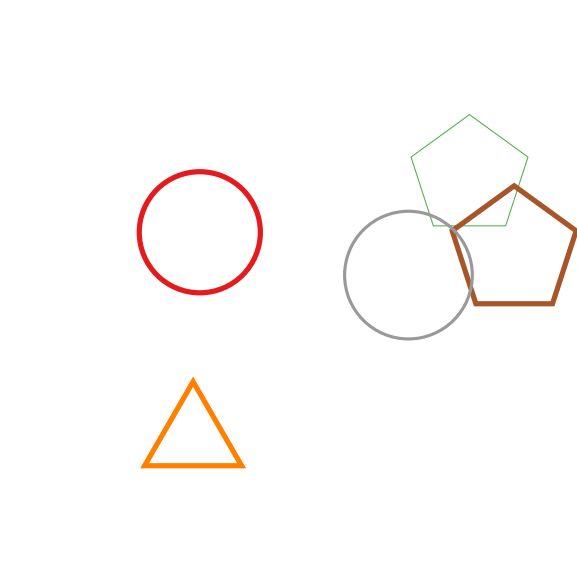[{"shape": "circle", "thickness": 2.5, "radius": 0.52, "center": [0.346, 0.597]}, {"shape": "pentagon", "thickness": 0.5, "radius": 0.53, "center": [0.813, 0.694]}, {"shape": "triangle", "thickness": 2.5, "radius": 0.49, "center": [0.334, 0.241]}, {"shape": "pentagon", "thickness": 2.5, "radius": 0.56, "center": [0.89, 0.564]}, {"shape": "circle", "thickness": 1.5, "radius": 0.55, "center": [0.707, 0.523]}]